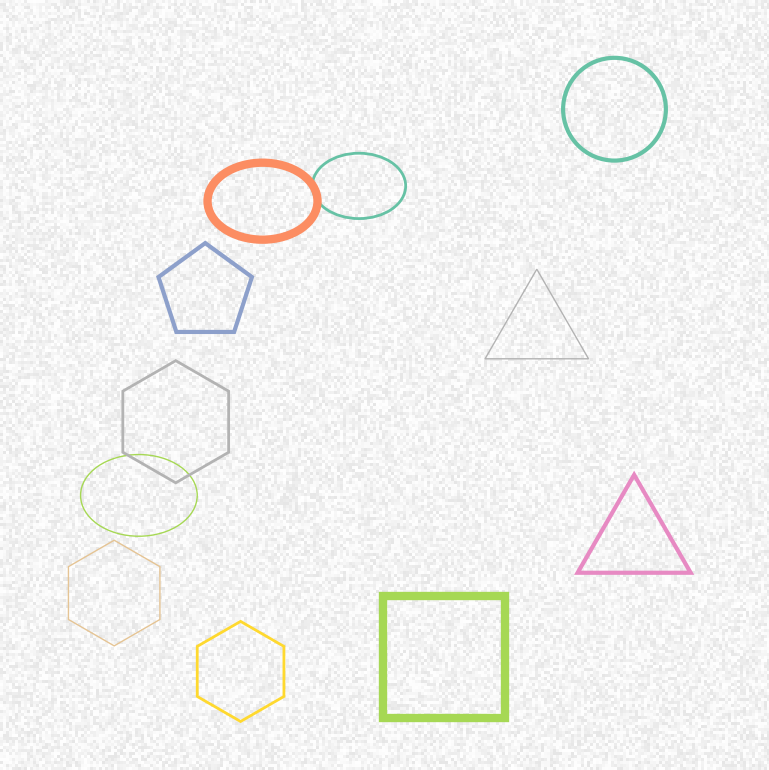[{"shape": "oval", "thickness": 1, "radius": 0.3, "center": [0.466, 0.759]}, {"shape": "circle", "thickness": 1.5, "radius": 0.33, "center": [0.798, 0.858]}, {"shape": "oval", "thickness": 3, "radius": 0.36, "center": [0.341, 0.739]}, {"shape": "pentagon", "thickness": 1.5, "radius": 0.32, "center": [0.267, 0.621]}, {"shape": "triangle", "thickness": 1.5, "radius": 0.42, "center": [0.824, 0.299]}, {"shape": "oval", "thickness": 0.5, "radius": 0.38, "center": [0.18, 0.357]}, {"shape": "square", "thickness": 3, "radius": 0.4, "center": [0.577, 0.147]}, {"shape": "hexagon", "thickness": 1, "radius": 0.32, "center": [0.312, 0.128]}, {"shape": "hexagon", "thickness": 0.5, "radius": 0.34, "center": [0.148, 0.23]}, {"shape": "hexagon", "thickness": 1, "radius": 0.4, "center": [0.228, 0.452]}, {"shape": "triangle", "thickness": 0.5, "radius": 0.39, "center": [0.697, 0.573]}]